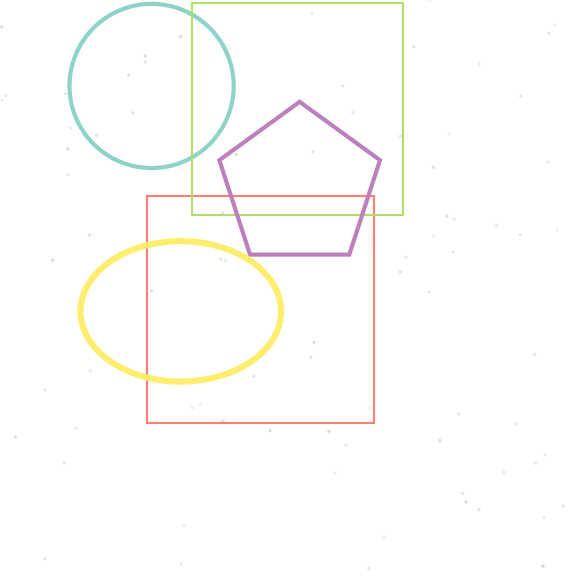[{"shape": "circle", "thickness": 2, "radius": 0.71, "center": [0.263, 0.85]}, {"shape": "square", "thickness": 1, "radius": 0.98, "center": [0.45, 0.463]}, {"shape": "square", "thickness": 1, "radius": 0.91, "center": [0.515, 0.811]}, {"shape": "pentagon", "thickness": 2, "radius": 0.73, "center": [0.519, 0.677]}, {"shape": "oval", "thickness": 3, "radius": 0.87, "center": [0.313, 0.46]}]